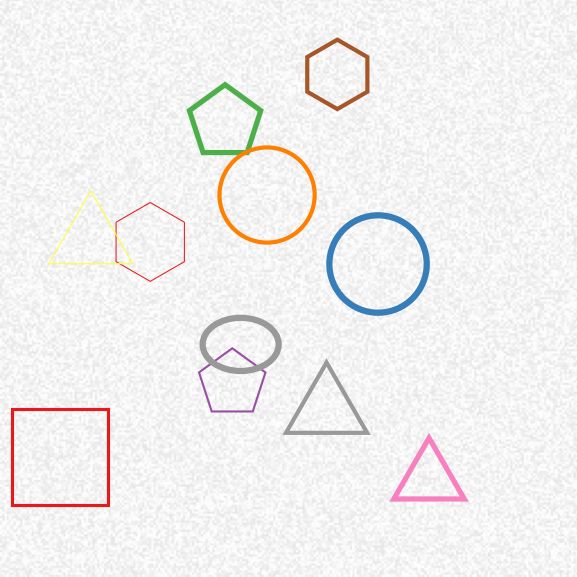[{"shape": "hexagon", "thickness": 0.5, "radius": 0.34, "center": [0.26, 0.58]}, {"shape": "square", "thickness": 1.5, "radius": 0.42, "center": [0.104, 0.207]}, {"shape": "circle", "thickness": 3, "radius": 0.42, "center": [0.655, 0.542]}, {"shape": "pentagon", "thickness": 2.5, "radius": 0.32, "center": [0.39, 0.787]}, {"shape": "pentagon", "thickness": 1, "radius": 0.3, "center": [0.402, 0.336]}, {"shape": "circle", "thickness": 2, "radius": 0.41, "center": [0.462, 0.661]}, {"shape": "triangle", "thickness": 0.5, "radius": 0.42, "center": [0.157, 0.585]}, {"shape": "hexagon", "thickness": 2, "radius": 0.3, "center": [0.584, 0.87]}, {"shape": "triangle", "thickness": 2.5, "radius": 0.35, "center": [0.743, 0.17]}, {"shape": "oval", "thickness": 3, "radius": 0.33, "center": [0.417, 0.403]}, {"shape": "triangle", "thickness": 2, "radius": 0.41, "center": [0.565, 0.29]}]